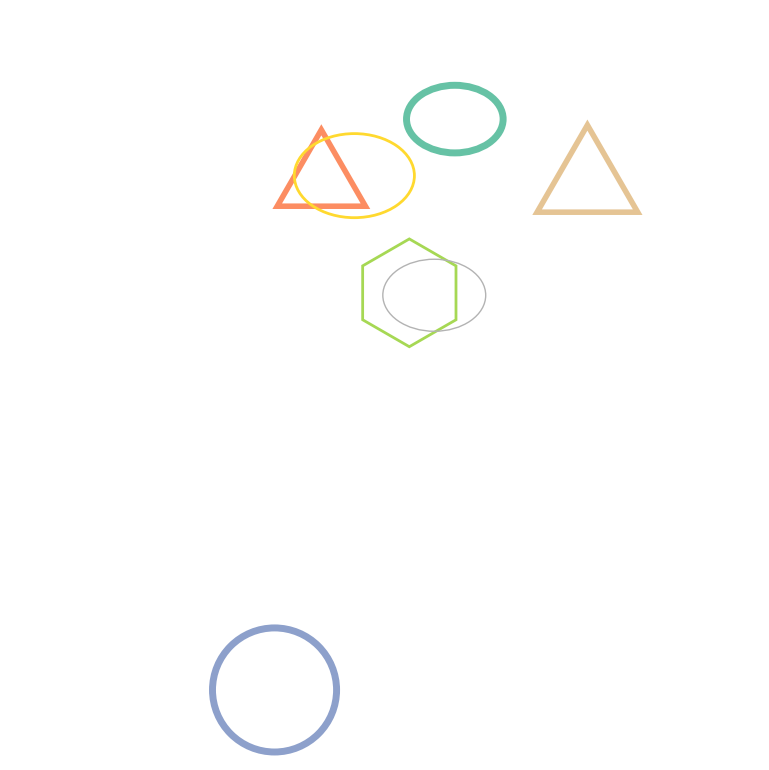[{"shape": "oval", "thickness": 2.5, "radius": 0.31, "center": [0.591, 0.845]}, {"shape": "triangle", "thickness": 2, "radius": 0.33, "center": [0.417, 0.765]}, {"shape": "circle", "thickness": 2.5, "radius": 0.4, "center": [0.357, 0.104]}, {"shape": "hexagon", "thickness": 1, "radius": 0.35, "center": [0.532, 0.62]}, {"shape": "oval", "thickness": 1, "radius": 0.39, "center": [0.46, 0.772]}, {"shape": "triangle", "thickness": 2, "radius": 0.38, "center": [0.763, 0.762]}, {"shape": "oval", "thickness": 0.5, "radius": 0.33, "center": [0.564, 0.617]}]